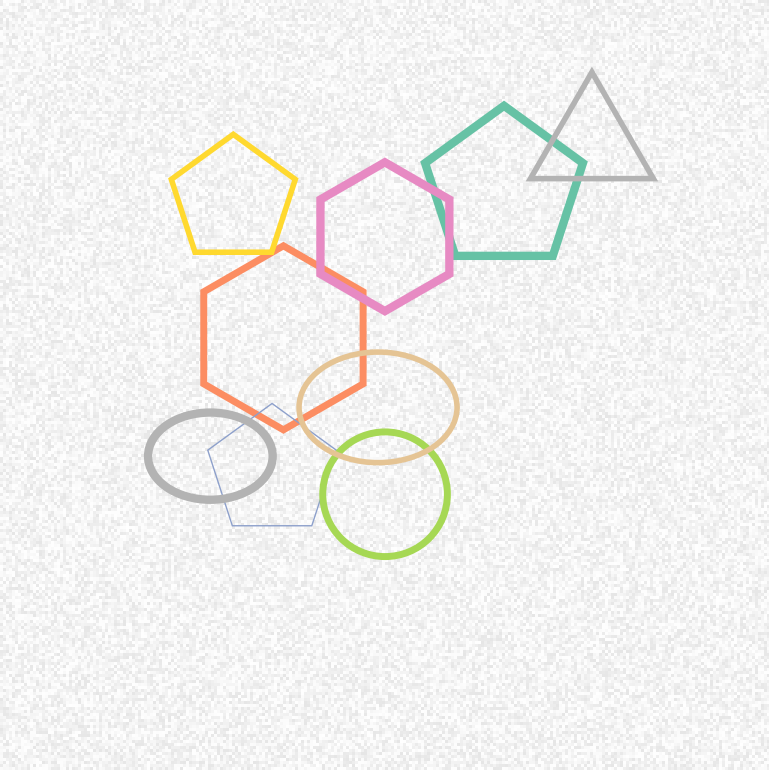[{"shape": "pentagon", "thickness": 3, "radius": 0.54, "center": [0.655, 0.755]}, {"shape": "hexagon", "thickness": 2.5, "radius": 0.6, "center": [0.368, 0.561]}, {"shape": "pentagon", "thickness": 0.5, "radius": 0.44, "center": [0.353, 0.388]}, {"shape": "hexagon", "thickness": 3, "radius": 0.48, "center": [0.5, 0.693]}, {"shape": "circle", "thickness": 2.5, "radius": 0.4, "center": [0.5, 0.358]}, {"shape": "pentagon", "thickness": 2, "radius": 0.42, "center": [0.303, 0.741]}, {"shape": "oval", "thickness": 2, "radius": 0.51, "center": [0.491, 0.471]}, {"shape": "oval", "thickness": 3, "radius": 0.4, "center": [0.273, 0.408]}, {"shape": "triangle", "thickness": 2, "radius": 0.46, "center": [0.769, 0.814]}]